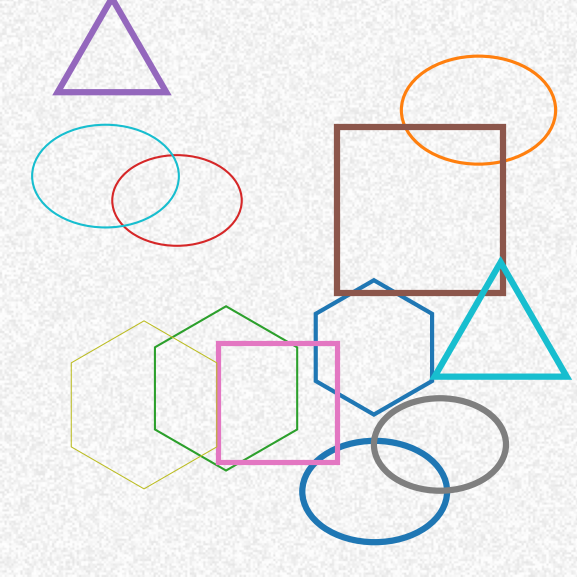[{"shape": "oval", "thickness": 3, "radius": 0.63, "center": [0.649, 0.148]}, {"shape": "hexagon", "thickness": 2, "radius": 0.58, "center": [0.647, 0.398]}, {"shape": "oval", "thickness": 1.5, "radius": 0.67, "center": [0.829, 0.808]}, {"shape": "hexagon", "thickness": 1, "radius": 0.71, "center": [0.391, 0.327]}, {"shape": "oval", "thickness": 1, "radius": 0.56, "center": [0.306, 0.652]}, {"shape": "triangle", "thickness": 3, "radius": 0.54, "center": [0.194, 0.894]}, {"shape": "square", "thickness": 3, "radius": 0.72, "center": [0.727, 0.636]}, {"shape": "square", "thickness": 2.5, "radius": 0.52, "center": [0.481, 0.303]}, {"shape": "oval", "thickness": 3, "radius": 0.57, "center": [0.762, 0.229]}, {"shape": "hexagon", "thickness": 0.5, "radius": 0.73, "center": [0.249, 0.298]}, {"shape": "triangle", "thickness": 3, "radius": 0.66, "center": [0.867, 0.413]}, {"shape": "oval", "thickness": 1, "radius": 0.64, "center": [0.183, 0.694]}]